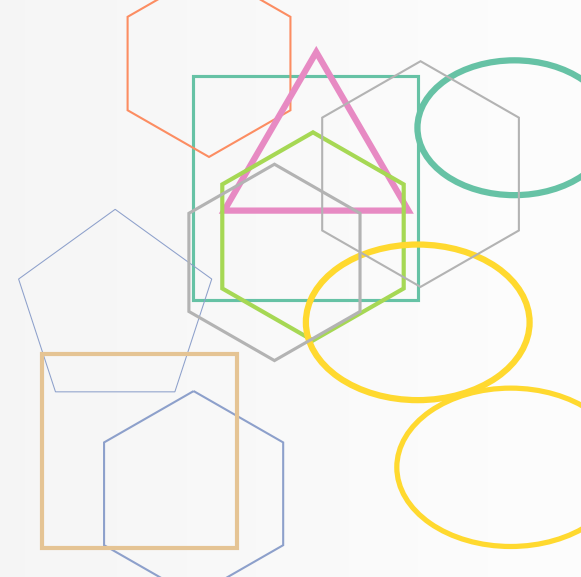[{"shape": "oval", "thickness": 3, "radius": 0.83, "center": [0.885, 0.778]}, {"shape": "square", "thickness": 1.5, "radius": 0.97, "center": [0.526, 0.674]}, {"shape": "hexagon", "thickness": 1, "radius": 0.81, "center": [0.36, 0.889]}, {"shape": "hexagon", "thickness": 1, "radius": 0.89, "center": [0.333, 0.144]}, {"shape": "pentagon", "thickness": 0.5, "radius": 0.87, "center": [0.198, 0.462]}, {"shape": "triangle", "thickness": 3, "radius": 0.91, "center": [0.544, 0.726]}, {"shape": "hexagon", "thickness": 2, "radius": 0.9, "center": [0.538, 0.59]}, {"shape": "oval", "thickness": 2.5, "radius": 0.98, "center": [0.879, 0.19]}, {"shape": "oval", "thickness": 3, "radius": 0.96, "center": [0.719, 0.441]}, {"shape": "square", "thickness": 2, "radius": 0.84, "center": [0.24, 0.219]}, {"shape": "hexagon", "thickness": 1, "radius": 0.98, "center": [0.724, 0.698]}, {"shape": "hexagon", "thickness": 1.5, "radius": 0.85, "center": [0.472, 0.545]}]